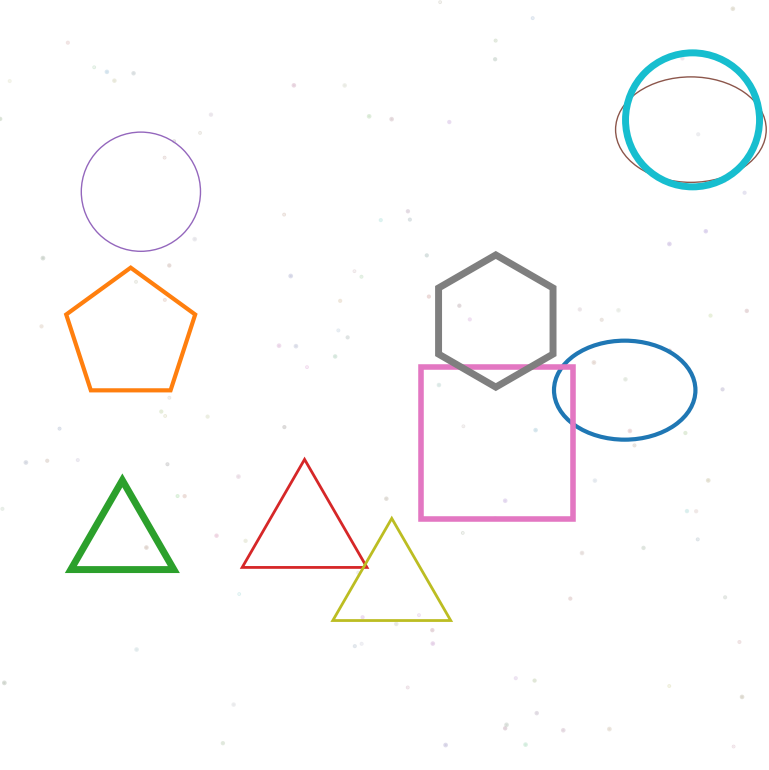[{"shape": "oval", "thickness": 1.5, "radius": 0.46, "center": [0.811, 0.493]}, {"shape": "pentagon", "thickness": 1.5, "radius": 0.44, "center": [0.17, 0.564]}, {"shape": "triangle", "thickness": 2.5, "radius": 0.39, "center": [0.159, 0.299]}, {"shape": "triangle", "thickness": 1, "radius": 0.47, "center": [0.396, 0.31]}, {"shape": "circle", "thickness": 0.5, "radius": 0.39, "center": [0.183, 0.751]}, {"shape": "oval", "thickness": 0.5, "radius": 0.49, "center": [0.897, 0.832]}, {"shape": "square", "thickness": 2, "radius": 0.49, "center": [0.646, 0.425]}, {"shape": "hexagon", "thickness": 2.5, "radius": 0.43, "center": [0.644, 0.583]}, {"shape": "triangle", "thickness": 1, "radius": 0.44, "center": [0.509, 0.238]}, {"shape": "circle", "thickness": 2.5, "radius": 0.44, "center": [0.899, 0.844]}]